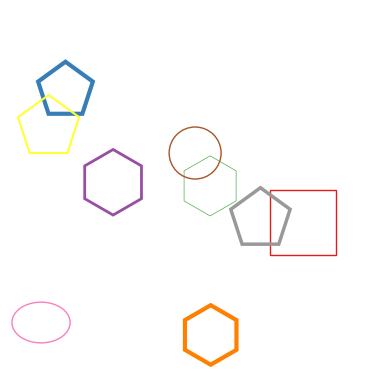[{"shape": "square", "thickness": 1, "radius": 0.43, "center": [0.787, 0.422]}, {"shape": "pentagon", "thickness": 3, "radius": 0.37, "center": [0.17, 0.765]}, {"shape": "hexagon", "thickness": 0.5, "radius": 0.39, "center": [0.546, 0.517]}, {"shape": "hexagon", "thickness": 2, "radius": 0.43, "center": [0.294, 0.527]}, {"shape": "hexagon", "thickness": 3, "radius": 0.39, "center": [0.547, 0.13]}, {"shape": "pentagon", "thickness": 1.5, "radius": 0.42, "center": [0.126, 0.67]}, {"shape": "circle", "thickness": 1, "radius": 0.34, "center": [0.507, 0.603]}, {"shape": "oval", "thickness": 1, "radius": 0.38, "center": [0.107, 0.162]}, {"shape": "pentagon", "thickness": 2.5, "radius": 0.41, "center": [0.676, 0.431]}]